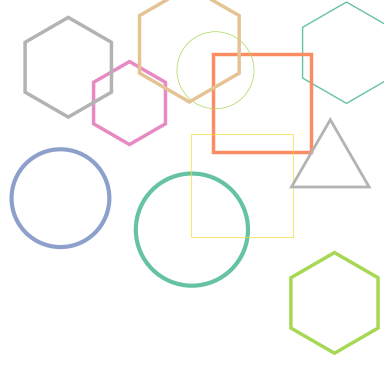[{"shape": "hexagon", "thickness": 1, "radius": 0.66, "center": [0.9, 0.863]}, {"shape": "circle", "thickness": 3, "radius": 0.73, "center": [0.498, 0.404]}, {"shape": "square", "thickness": 2.5, "radius": 0.63, "center": [0.68, 0.732]}, {"shape": "circle", "thickness": 3, "radius": 0.63, "center": [0.157, 0.485]}, {"shape": "hexagon", "thickness": 2.5, "radius": 0.54, "center": [0.336, 0.732]}, {"shape": "circle", "thickness": 0.5, "radius": 0.5, "center": [0.56, 0.818]}, {"shape": "hexagon", "thickness": 2.5, "radius": 0.65, "center": [0.869, 0.213]}, {"shape": "square", "thickness": 0.5, "radius": 0.67, "center": [0.628, 0.518]}, {"shape": "hexagon", "thickness": 2.5, "radius": 0.75, "center": [0.492, 0.885]}, {"shape": "hexagon", "thickness": 2.5, "radius": 0.65, "center": [0.177, 0.825]}, {"shape": "triangle", "thickness": 2, "radius": 0.58, "center": [0.858, 0.573]}]